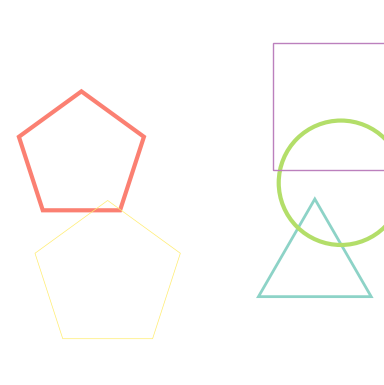[{"shape": "triangle", "thickness": 2, "radius": 0.85, "center": [0.818, 0.314]}, {"shape": "pentagon", "thickness": 3, "radius": 0.85, "center": [0.211, 0.592]}, {"shape": "circle", "thickness": 3, "radius": 0.81, "center": [0.886, 0.525]}, {"shape": "square", "thickness": 1, "radius": 0.82, "center": [0.874, 0.723]}, {"shape": "pentagon", "thickness": 0.5, "radius": 0.99, "center": [0.28, 0.281]}]